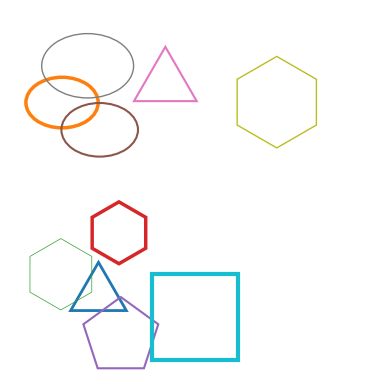[{"shape": "triangle", "thickness": 2, "radius": 0.42, "center": [0.256, 0.235]}, {"shape": "oval", "thickness": 2.5, "radius": 0.47, "center": [0.161, 0.734]}, {"shape": "hexagon", "thickness": 0.5, "radius": 0.46, "center": [0.158, 0.288]}, {"shape": "hexagon", "thickness": 2.5, "radius": 0.4, "center": [0.309, 0.395]}, {"shape": "pentagon", "thickness": 1.5, "radius": 0.51, "center": [0.314, 0.126]}, {"shape": "oval", "thickness": 1.5, "radius": 0.5, "center": [0.259, 0.663]}, {"shape": "triangle", "thickness": 1.5, "radius": 0.47, "center": [0.429, 0.784]}, {"shape": "oval", "thickness": 1, "radius": 0.6, "center": [0.228, 0.829]}, {"shape": "hexagon", "thickness": 1, "radius": 0.59, "center": [0.719, 0.735]}, {"shape": "square", "thickness": 3, "radius": 0.56, "center": [0.507, 0.176]}]